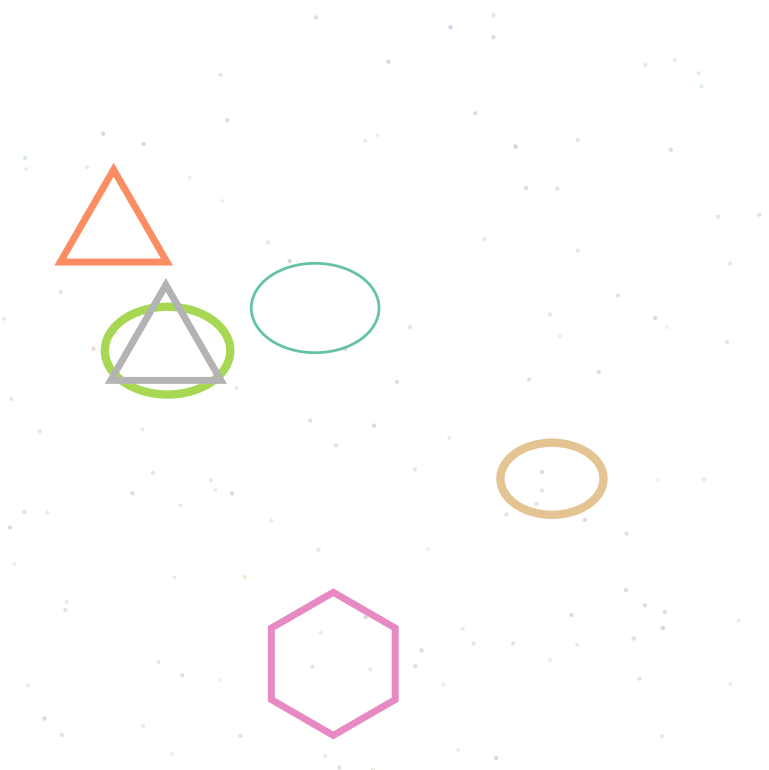[{"shape": "oval", "thickness": 1, "radius": 0.41, "center": [0.409, 0.6]}, {"shape": "triangle", "thickness": 2.5, "radius": 0.4, "center": [0.148, 0.7]}, {"shape": "hexagon", "thickness": 2.5, "radius": 0.46, "center": [0.433, 0.138]}, {"shape": "oval", "thickness": 3, "radius": 0.41, "center": [0.218, 0.545]}, {"shape": "oval", "thickness": 3, "radius": 0.33, "center": [0.717, 0.378]}, {"shape": "triangle", "thickness": 2.5, "radius": 0.41, "center": [0.215, 0.547]}]